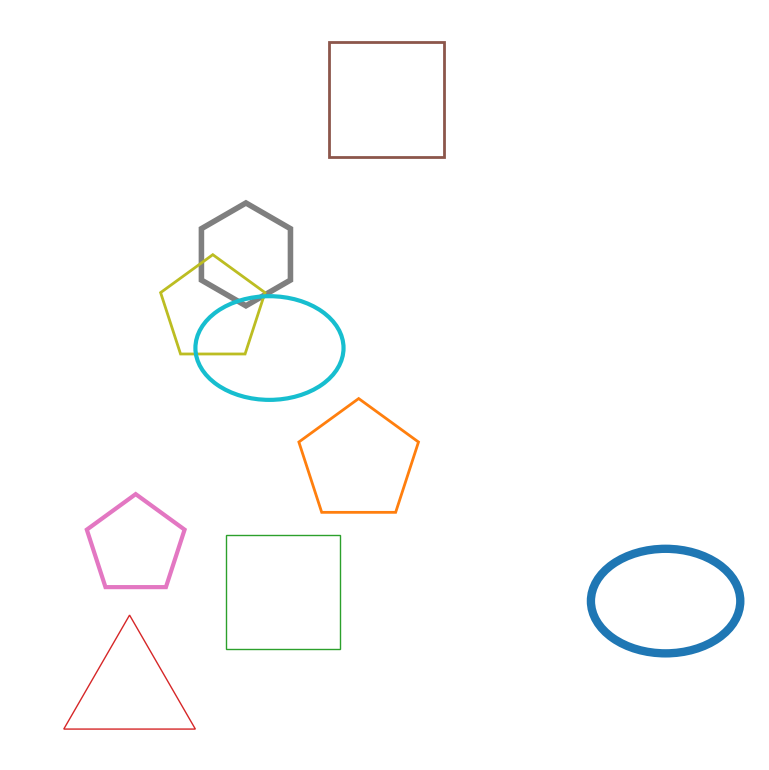[{"shape": "oval", "thickness": 3, "radius": 0.48, "center": [0.864, 0.219]}, {"shape": "pentagon", "thickness": 1, "radius": 0.41, "center": [0.466, 0.401]}, {"shape": "square", "thickness": 0.5, "radius": 0.37, "center": [0.368, 0.231]}, {"shape": "triangle", "thickness": 0.5, "radius": 0.49, "center": [0.168, 0.102]}, {"shape": "square", "thickness": 1, "radius": 0.37, "center": [0.502, 0.871]}, {"shape": "pentagon", "thickness": 1.5, "radius": 0.33, "center": [0.176, 0.292]}, {"shape": "hexagon", "thickness": 2, "radius": 0.33, "center": [0.319, 0.67]}, {"shape": "pentagon", "thickness": 1, "radius": 0.36, "center": [0.276, 0.598]}, {"shape": "oval", "thickness": 1.5, "radius": 0.48, "center": [0.35, 0.548]}]